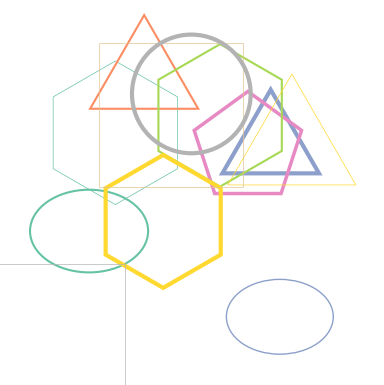[{"shape": "oval", "thickness": 1.5, "radius": 0.77, "center": [0.231, 0.4]}, {"shape": "hexagon", "thickness": 0.5, "radius": 0.93, "center": [0.3, 0.655]}, {"shape": "triangle", "thickness": 1.5, "radius": 0.81, "center": [0.374, 0.799]}, {"shape": "triangle", "thickness": 3, "radius": 0.72, "center": [0.703, 0.622]}, {"shape": "oval", "thickness": 1, "radius": 0.69, "center": [0.727, 0.177]}, {"shape": "pentagon", "thickness": 2.5, "radius": 0.73, "center": [0.644, 0.616]}, {"shape": "hexagon", "thickness": 1.5, "radius": 0.93, "center": [0.572, 0.7]}, {"shape": "hexagon", "thickness": 3, "radius": 0.86, "center": [0.424, 0.425]}, {"shape": "triangle", "thickness": 0.5, "radius": 0.96, "center": [0.758, 0.616]}, {"shape": "square", "thickness": 0.5, "radius": 0.94, "center": [0.443, 0.7]}, {"shape": "square", "thickness": 0.5, "radius": 0.9, "center": [0.143, 0.133]}, {"shape": "circle", "thickness": 3, "radius": 0.77, "center": [0.497, 0.756]}]